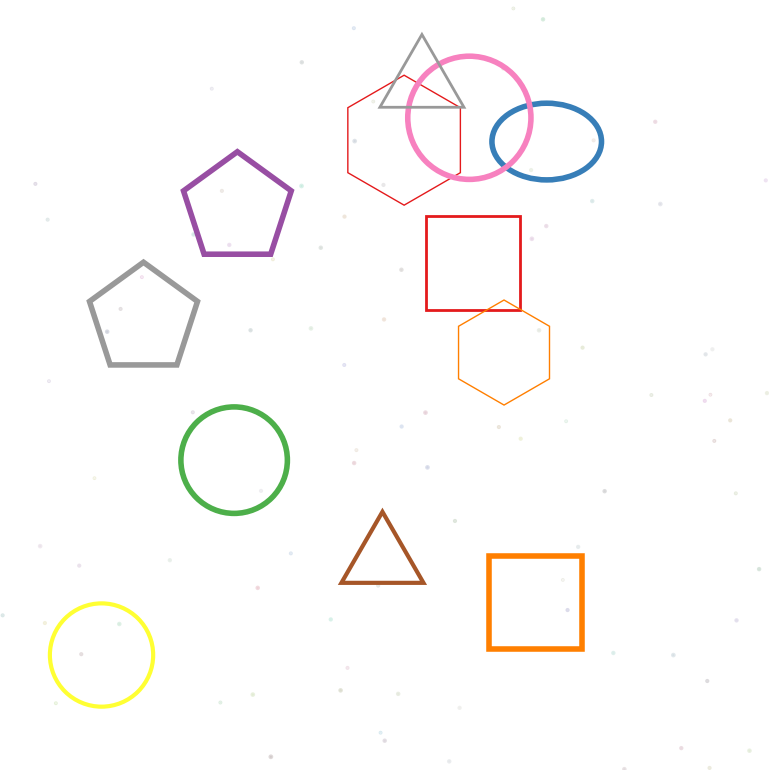[{"shape": "hexagon", "thickness": 0.5, "radius": 0.42, "center": [0.525, 0.818]}, {"shape": "square", "thickness": 1, "radius": 0.3, "center": [0.614, 0.658]}, {"shape": "oval", "thickness": 2, "radius": 0.36, "center": [0.71, 0.816]}, {"shape": "circle", "thickness": 2, "radius": 0.35, "center": [0.304, 0.402]}, {"shape": "pentagon", "thickness": 2, "radius": 0.37, "center": [0.308, 0.729]}, {"shape": "hexagon", "thickness": 0.5, "radius": 0.34, "center": [0.655, 0.542]}, {"shape": "square", "thickness": 2, "radius": 0.3, "center": [0.695, 0.218]}, {"shape": "circle", "thickness": 1.5, "radius": 0.34, "center": [0.132, 0.149]}, {"shape": "triangle", "thickness": 1.5, "radius": 0.31, "center": [0.497, 0.274]}, {"shape": "circle", "thickness": 2, "radius": 0.4, "center": [0.61, 0.847]}, {"shape": "pentagon", "thickness": 2, "radius": 0.37, "center": [0.186, 0.586]}, {"shape": "triangle", "thickness": 1, "radius": 0.32, "center": [0.548, 0.892]}]